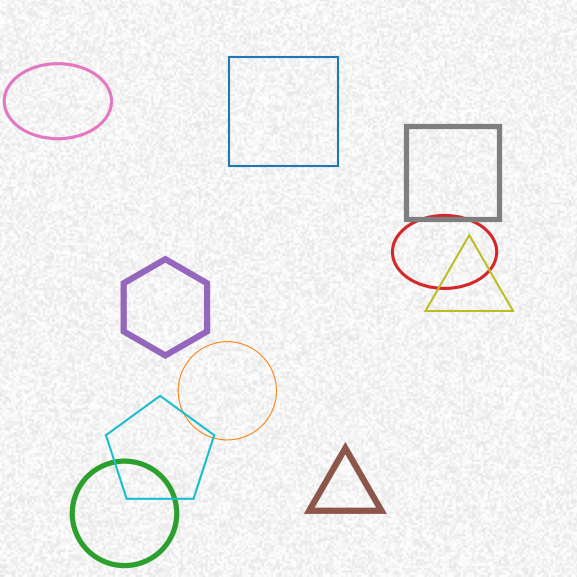[{"shape": "square", "thickness": 1, "radius": 0.47, "center": [0.49, 0.806]}, {"shape": "circle", "thickness": 0.5, "radius": 0.43, "center": [0.394, 0.322]}, {"shape": "circle", "thickness": 2.5, "radius": 0.45, "center": [0.216, 0.11]}, {"shape": "oval", "thickness": 1.5, "radius": 0.45, "center": [0.77, 0.563]}, {"shape": "hexagon", "thickness": 3, "radius": 0.42, "center": [0.286, 0.467]}, {"shape": "triangle", "thickness": 3, "radius": 0.36, "center": [0.598, 0.151]}, {"shape": "oval", "thickness": 1.5, "radius": 0.46, "center": [0.1, 0.824]}, {"shape": "square", "thickness": 2.5, "radius": 0.4, "center": [0.783, 0.701]}, {"shape": "triangle", "thickness": 1, "radius": 0.44, "center": [0.813, 0.504]}, {"shape": "pentagon", "thickness": 1, "radius": 0.49, "center": [0.277, 0.215]}]